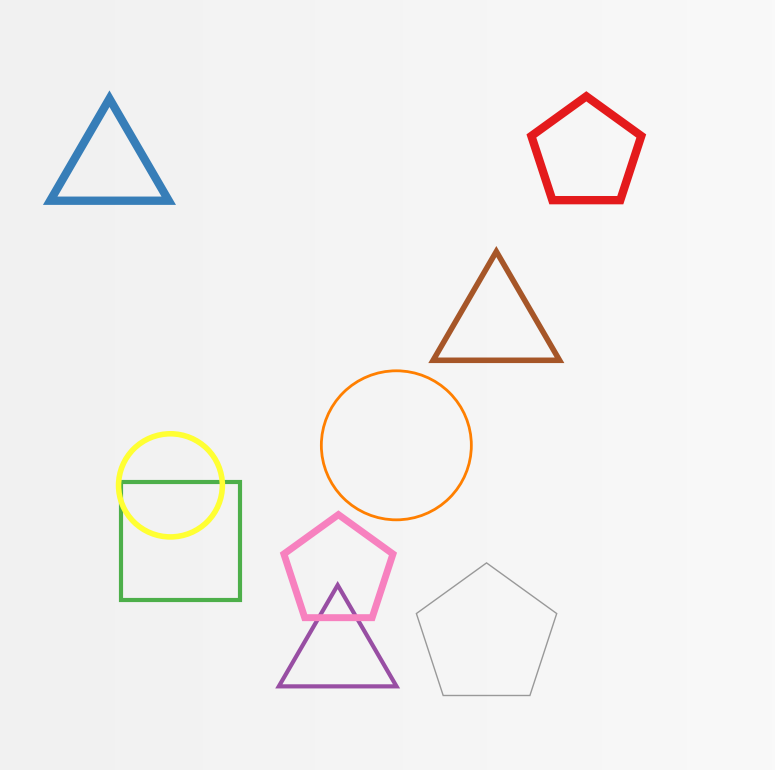[{"shape": "pentagon", "thickness": 3, "radius": 0.37, "center": [0.757, 0.8]}, {"shape": "triangle", "thickness": 3, "radius": 0.44, "center": [0.141, 0.783]}, {"shape": "square", "thickness": 1.5, "radius": 0.38, "center": [0.233, 0.298]}, {"shape": "triangle", "thickness": 1.5, "radius": 0.44, "center": [0.436, 0.152]}, {"shape": "circle", "thickness": 1, "radius": 0.48, "center": [0.511, 0.422]}, {"shape": "circle", "thickness": 2, "radius": 0.33, "center": [0.22, 0.37]}, {"shape": "triangle", "thickness": 2, "radius": 0.47, "center": [0.64, 0.579]}, {"shape": "pentagon", "thickness": 2.5, "radius": 0.37, "center": [0.437, 0.258]}, {"shape": "pentagon", "thickness": 0.5, "radius": 0.48, "center": [0.628, 0.174]}]